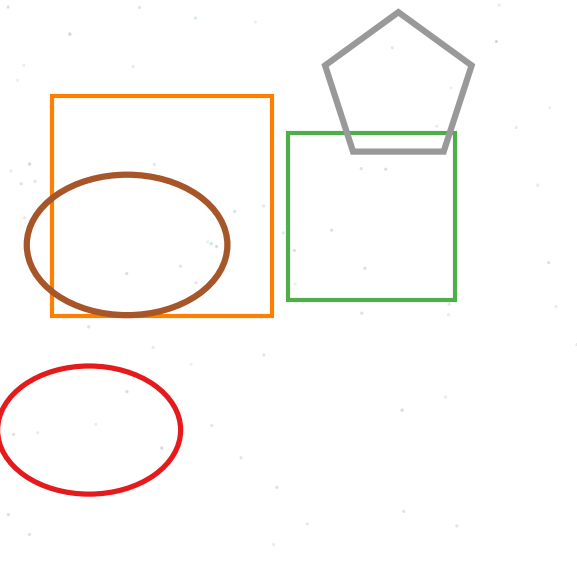[{"shape": "oval", "thickness": 2.5, "radius": 0.79, "center": [0.154, 0.254]}, {"shape": "square", "thickness": 2, "radius": 0.72, "center": [0.643, 0.624]}, {"shape": "square", "thickness": 2, "radius": 0.95, "center": [0.281, 0.642]}, {"shape": "oval", "thickness": 3, "radius": 0.87, "center": [0.22, 0.575]}, {"shape": "pentagon", "thickness": 3, "radius": 0.67, "center": [0.69, 0.845]}]